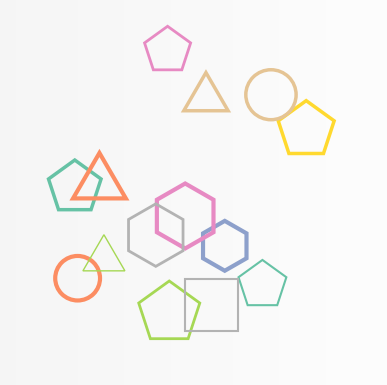[{"shape": "pentagon", "thickness": 2.5, "radius": 0.36, "center": [0.193, 0.513]}, {"shape": "pentagon", "thickness": 1.5, "radius": 0.32, "center": [0.677, 0.26]}, {"shape": "circle", "thickness": 3, "radius": 0.29, "center": [0.2, 0.277]}, {"shape": "triangle", "thickness": 3, "radius": 0.39, "center": [0.257, 0.524]}, {"shape": "hexagon", "thickness": 3, "radius": 0.32, "center": [0.58, 0.362]}, {"shape": "pentagon", "thickness": 2, "radius": 0.31, "center": [0.432, 0.869]}, {"shape": "hexagon", "thickness": 3, "radius": 0.42, "center": [0.478, 0.439]}, {"shape": "triangle", "thickness": 1, "radius": 0.31, "center": [0.268, 0.328]}, {"shape": "pentagon", "thickness": 2, "radius": 0.41, "center": [0.437, 0.187]}, {"shape": "pentagon", "thickness": 2.5, "radius": 0.38, "center": [0.79, 0.663]}, {"shape": "triangle", "thickness": 2.5, "radius": 0.33, "center": [0.532, 0.745]}, {"shape": "circle", "thickness": 2.5, "radius": 0.32, "center": [0.699, 0.754]}, {"shape": "hexagon", "thickness": 2, "radius": 0.41, "center": [0.402, 0.389]}, {"shape": "square", "thickness": 1.5, "radius": 0.34, "center": [0.546, 0.208]}]